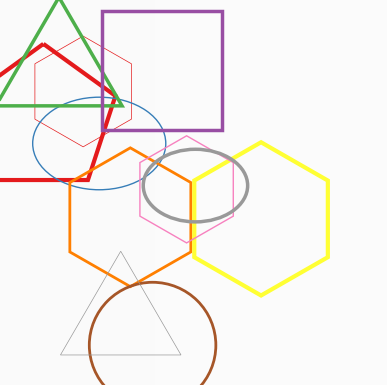[{"shape": "pentagon", "thickness": 3, "radius": 0.98, "center": [0.112, 0.691]}, {"shape": "hexagon", "thickness": 0.5, "radius": 0.72, "center": [0.215, 0.762]}, {"shape": "oval", "thickness": 1, "radius": 0.86, "center": [0.256, 0.627]}, {"shape": "triangle", "thickness": 2.5, "radius": 0.94, "center": [0.152, 0.819]}, {"shape": "square", "thickness": 2.5, "radius": 0.77, "center": [0.419, 0.817]}, {"shape": "hexagon", "thickness": 2, "radius": 0.9, "center": [0.336, 0.436]}, {"shape": "hexagon", "thickness": 3, "radius": 0.99, "center": [0.674, 0.431]}, {"shape": "circle", "thickness": 2, "radius": 0.82, "center": [0.394, 0.103]}, {"shape": "hexagon", "thickness": 1, "radius": 0.7, "center": [0.482, 0.508]}, {"shape": "triangle", "thickness": 0.5, "radius": 0.9, "center": [0.312, 0.168]}, {"shape": "oval", "thickness": 2.5, "radius": 0.67, "center": [0.504, 0.518]}]